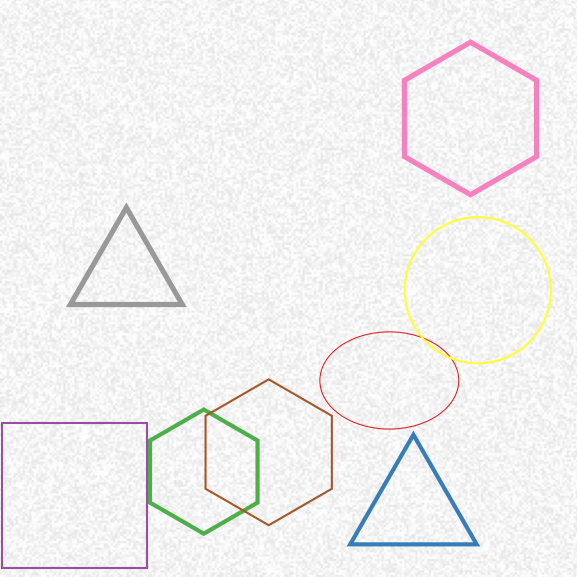[{"shape": "oval", "thickness": 0.5, "radius": 0.6, "center": [0.674, 0.34]}, {"shape": "triangle", "thickness": 2, "radius": 0.63, "center": [0.716, 0.12]}, {"shape": "hexagon", "thickness": 2, "radius": 0.54, "center": [0.353, 0.183]}, {"shape": "square", "thickness": 1, "radius": 0.63, "center": [0.129, 0.142]}, {"shape": "circle", "thickness": 1, "radius": 0.63, "center": [0.827, 0.497]}, {"shape": "hexagon", "thickness": 1, "radius": 0.63, "center": [0.465, 0.216]}, {"shape": "hexagon", "thickness": 2.5, "radius": 0.66, "center": [0.815, 0.794]}, {"shape": "triangle", "thickness": 2.5, "radius": 0.56, "center": [0.219, 0.528]}]